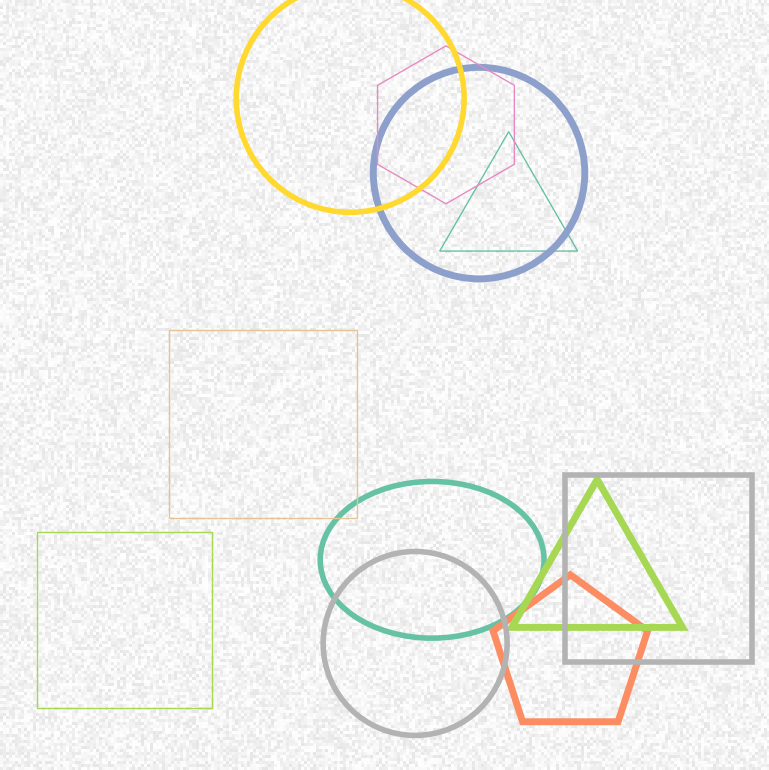[{"shape": "oval", "thickness": 2, "radius": 0.73, "center": [0.561, 0.273]}, {"shape": "triangle", "thickness": 0.5, "radius": 0.52, "center": [0.661, 0.726]}, {"shape": "pentagon", "thickness": 2.5, "radius": 0.53, "center": [0.741, 0.148]}, {"shape": "circle", "thickness": 2.5, "radius": 0.69, "center": [0.622, 0.775]}, {"shape": "hexagon", "thickness": 0.5, "radius": 0.51, "center": [0.579, 0.838]}, {"shape": "square", "thickness": 0.5, "radius": 0.57, "center": [0.162, 0.195]}, {"shape": "triangle", "thickness": 2.5, "radius": 0.64, "center": [0.776, 0.249]}, {"shape": "circle", "thickness": 2, "radius": 0.74, "center": [0.455, 0.872]}, {"shape": "square", "thickness": 0.5, "radius": 0.61, "center": [0.341, 0.45]}, {"shape": "circle", "thickness": 2, "radius": 0.6, "center": [0.539, 0.164]}, {"shape": "square", "thickness": 2, "radius": 0.61, "center": [0.855, 0.262]}]